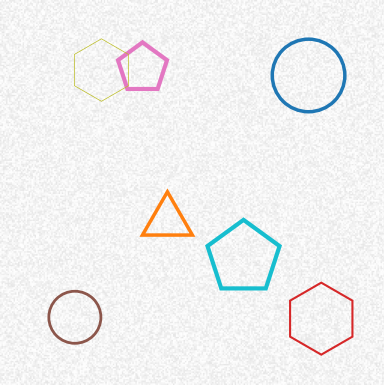[{"shape": "circle", "thickness": 2.5, "radius": 0.47, "center": [0.801, 0.804]}, {"shape": "triangle", "thickness": 2.5, "radius": 0.37, "center": [0.435, 0.427]}, {"shape": "hexagon", "thickness": 1.5, "radius": 0.47, "center": [0.834, 0.172]}, {"shape": "circle", "thickness": 2, "radius": 0.34, "center": [0.194, 0.176]}, {"shape": "pentagon", "thickness": 3, "radius": 0.33, "center": [0.37, 0.823]}, {"shape": "hexagon", "thickness": 0.5, "radius": 0.41, "center": [0.263, 0.818]}, {"shape": "pentagon", "thickness": 3, "radius": 0.49, "center": [0.633, 0.33]}]